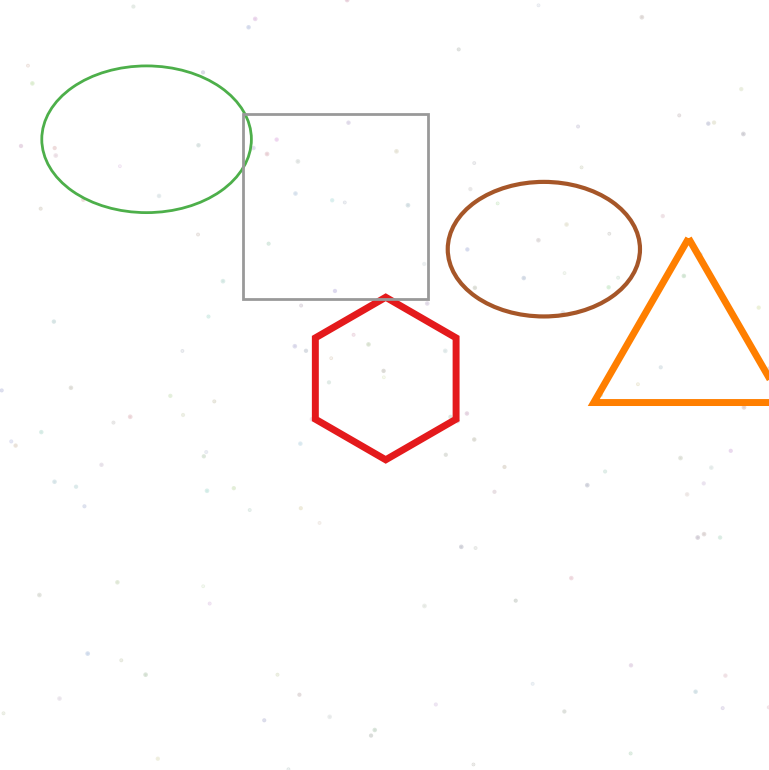[{"shape": "hexagon", "thickness": 2.5, "radius": 0.53, "center": [0.501, 0.508]}, {"shape": "oval", "thickness": 1, "radius": 0.68, "center": [0.19, 0.819]}, {"shape": "triangle", "thickness": 2.5, "radius": 0.71, "center": [0.894, 0.548]}, {"shape": "oval", "thickness": 1.5, "radius": 0.62, "center": [0.706, 0.676]}, {"shape": "square", "thickness": 1, "radius": 0.6, "center": [0.435, 0.732]}]